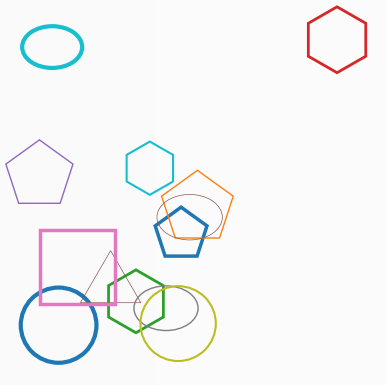[{"shape": "circle", "thickness": 3, "radius": 0.49, "center": [0.151, 0.155]}, {"shape": "pentagon", "thickness": 2.5, "radius": 0.35, "center": [0.467, 0.392]}, {"shape": "pentagon", "thickness": 1, "radius": 0.49, "center": [0.509, 0.46]}, {"shape": "hexagon", "thickness": 2, "radius": 0.41, "center": [0.351, 0.217]}, {"shape": "hexagon", "thickness": 2, "radius": 0.43, "center": [0.87, 0.897]}, {"shape": "pentagon", "thickness": 1, "radius": 0.46, "center": [0.102, 0.546]}, {"shape": "oval", "thickness": 0.5, "radius": 0.42, "center": [0.489, 0.436]}, {"shape": "triangle", "thickness": 0.5, "radius": 0.45, "center": [0.285, 0.259]}, {"shape": "square", "thickness": 2.5, "radius": 0.48, "center": [0.201, 0.307]}, {"shape": "oval", "thickness": 1, "radius": 0.41, "center": [0.428, 0.199]}, {"shape": "circle", "thickness": 1.5, "radius": 0.49, "center": [0.46, 0.16]}, {"shape": "hexagon", "thickness": 1.5, "radius": 0.35, "center": [0.387, 0.563]}, {"shape": "oval", "thickness": 3, "radius": 0.39, "center": [0.135, 0.878]}]